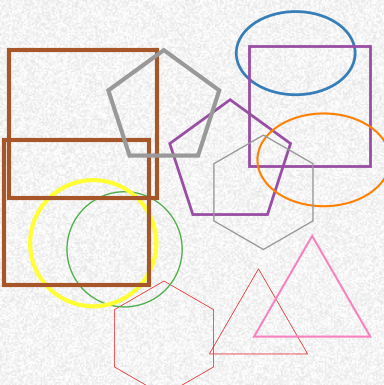[{"shape": "triangle", "thickness": 0.5, "radius": 0.74, "center": [0.671, 0.154]}, {"shape": "hexagon", "thickness": 0.5, "radius": 0.74, "center": [0.426, 0.121]}, {"shape": "oval", "thickness": 2, "radius": 0.77, "center": [0.768, 0.862]}, {"shape": "circle", "thickness": 1, "radius": 0.75, "center": [0.324, 0.352]}, {"shape": "pentagon", "thickness": 2, "radius": 0.82, "center": [0.598, 0.576]}, {"shape": "square", "thickness": 2, "radius": 0.78, "center": [0.803, 0.725]}, {"shape": "oval", "thickness": 1.5, "radius": 0.86, "center": [0.841, 0.585]}, {"shape": "circle", "thickness": 3, "radius": 0.82, "center": [0.242, 0.368]}, {"shape": "square", "thickness": 3, "radius": 0.96, "center": [0.216, 0.679]}, {"shape": "square", "thickness": 3, "radius": 0.94, "center": [0.198, 0.449]}, {"shape": "triangle", "thickness": 1.5, "radius": 0.87, "center": [0.811, 0.213]}, {"shape": "pentagon", "thickness": 3, "radius": 0.76, "center": [0.426, 0.718]}, {"shape": "hexagon", "thickness": 1, "radius": 0.74, "center": [0.684, 0.501]}]